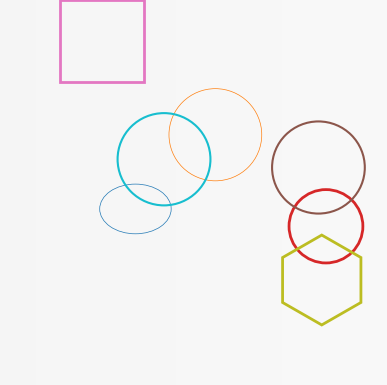[{"shape": "oval", "thickness": 0.5, "radius": 0.46, "center": [0.35, 0.457]}, {"shape": "circle", "thickness": 0.5, "radius": 0.6, "center": [0.556, 0.65]}, {"shape": "circle", "thickness": 2, "radius": 0.48, "center": [0.841, 0.412]}, {"shape": "circle", "thickness": 1.5, "radius": 0.6, "center": [0.822, 0.565]}, {"shape": "square", "thickness": 2, "radius": 0.54, "center": [0.263, 0.894]}, {"shape": "hexagon", "thickness": 2, "radius": 0.58, "center": [0.83, 0.273]}, {"shape": "circle", "thickness": 1.5, "radius": 0.6, "center": [0.423, 0.586]}]